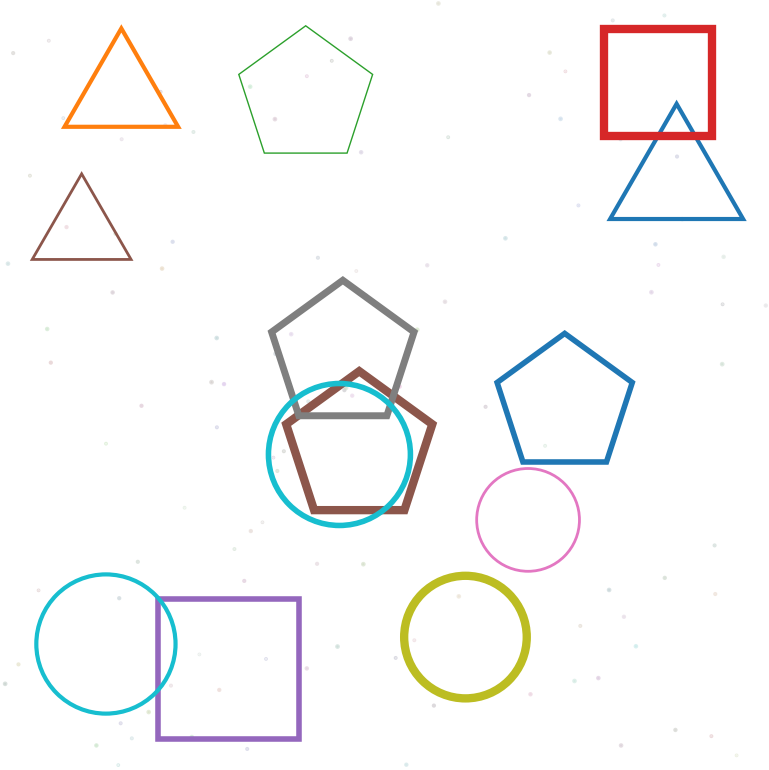[{"shape": "triangle", "thickness": 1.5, "radius": 0.5, "center": [0.879, 0.765]}, {"shape": "pentagon", "thickness": 2, "radius": 0.46, "center": [0.733, 0.475]}, {"shape": "triangle", "thickness": 1.5, "radius": 0.43, "center": [0.158, 0.878]}, {"shape": "pentagon", "thickness": 0.5, "radius": 0.46, "center": [0.397, 0.875]}, {"shape": "square", "thickness": 3, "radius": 0.35, "center": [0.855, 0.893]}, {"shape": "square", "thickness": 2, "radius": 0.46, "center": [0.297, 0.131]}, {"shape": "triangle", "thickness": 1, "radius": 0.37, "center": [0.106, 0.7]}, {"shape": "pentagon", "thickness": 3, "radius": 0.5, "center": [0.467, 0.418]}, {"shape": "circle", "thickness": 1, "radius": 0.33, "center": [0.686, 0.325]}, {"shape": "pentagon", "thickness": 2.5, "radius": 0.49, "center": [0.445, 0.539]}, {"shape": "circle", "thickness": 3, "radius": 0.4, "center": [0.604, 0.173]}, {"shape": "circle", "thickness": 2, "radius": 0.46, "center": [0.441, 0.41]}, {"shape": "circle", "thickness": 1.5, "radius": 0.45, "center": [0.138, 0.164]}]